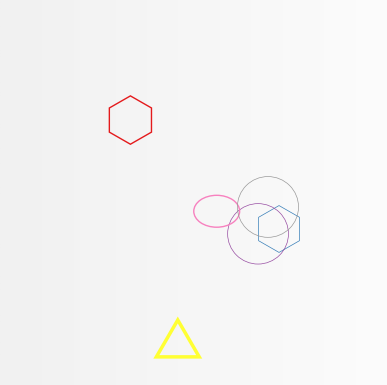[{"shape": "hexagon", "thickness": 1, "radius": 0.31, "center": [0.337, 0.688]}, {"shape": "hexagon", "thickness": 0.5, "radius": 0.3, "center": [0.72, 0.405]}, {"shape": "circle", "thickness": 0.5, "radius": 0.39, "center": [0.666, 0.393]}, {"shape": "triangle", "thickness": 2.5, "radius": 0.32, "center": [0.459, 0.105]}, {"shape": "oval", "thickness": 1, "radius": 0.3, "center": [0.559, 0.451]}, {"shape": "circle", "thickness": 0.5, "radius": 0.39, "center": [0.691, 0.462]}]